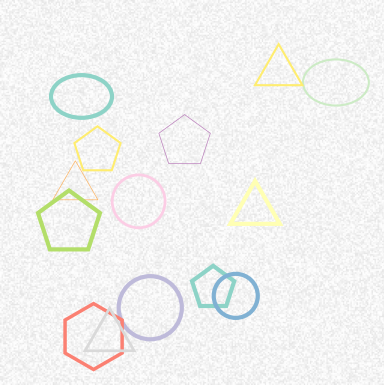[{"shape": "pentagon", "thickness": 3, "radius": 0.29, "center": [0.554, 0.252]}, {"shape": "oval", "thickness": 3, "radius": 0.4, "center": [0.212, 0.749]}, {"shape": "triangle", "thickness": 3, "radius": 0.37, "center": [0.663, 0.456]}, {"shape": "circle", "thickness": 3, "radius": 0.41, "center": [0.39, 0.201]}, {"shape": "hexagon", "thickness": 2.5, "radius": 0.43, "center": [0.243, 0.126]}, {"shape": "circle", "thickness": 3, "radius": 0.29, "center": [0.612, 0.232]}, {"shape": "triangle", "thickness": 0.5, "radius": 0.34, "center": [0.196, 0.515]}, {"shape": "pentagon", "thickness": 3, "radius": 0.42, "center": [0.179, 0.421]}, {"shape": "circle", "thickness": 2, "radius": 0.34, "center": [0.36, 0.477]}, {"shape": "triangle", "thickness": 2, "radius": 0.37, "center": [0.285, 0.126]}, {"shape": "pentagon", "thickness": 0.5, "radius": 0.35, "center": [0.479, 0.632]}, {"shape": "oval", "thickness": 1.5, "radius": 0.43, "center": [0.873, 0.786]}, {"shape": "pentagon", "thickness": 1.5, "radius": 0.32, "center": [0.253, 0.609]}, {"shape": "triangle", "thickness": 1.5, "radius": 0.36, "center": [0.724, 0.814]}]